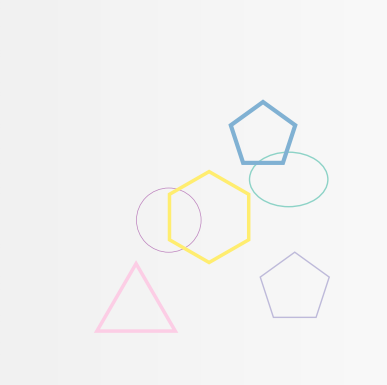[{"shape": "oval", "thickness": 1, "radius": 0.51, "center": [0.745, 0.534]}, {"shape": "pentagon", "thickness": 1, "radius": 0.47, "center": [0.761, 0.251]}, {"shape": "pentagon", "thickness": 3, "radius": 0.44, "center": [0.679, 0.648]}, {"shape": "triangle", "thickness": 2.5, "radius": 0.58, "center": [0.351, 0.198]}, {"shape": "circle", "thickness": 0.5, "radius": 0.42, "center": [0.436, 0.428]}, {"shape": "hexagon", "thickness": 2.5, "radius": 0.59, "center": [0.54, 0.436]}]